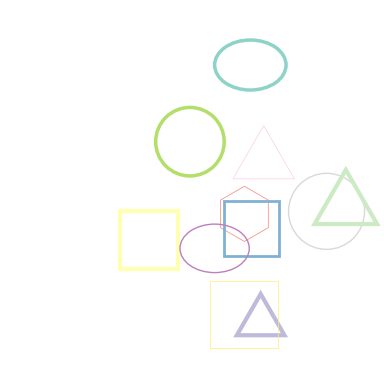[{"shape": "oval", "thickness": 2.5, "radius": 0.46, "center": [0.65, 0.831]}, {"shape": "square", "thickness": 3, "radius": 0.37, "center": [0.387, 0.377]}, {"shape": "triangle", "thickness": 3, "radius": 0.36, "center": [0.677, 0.165]}, {"shape": "hexagon", "thickness": 0.5, "radius": 0.36, "center": [0.635, 0.444]}, {"shape": "square", "thickness": 2, "radius": 0.36, "center": [0.653, 0.407]}, {"shape": "circle", "thickness": 2.5, "radius": 0.44, "center": [0.493, 0.632]}, {"shape": "triangle", "thickness": 0.5, "radius": 0.46, "center": [0.685, 0.582]}, {"shape": "circle", "thickness": 1, "radius": 0.49, "center": [0.848, 0.451]}, {"shape": "oval", "thickness": 1, "radius": 0.45, "center": [0.557, 0.355]}, {"shape": "triangle", "thickness": 3, "radius": 0.47, "center": [0.898, 0.465]}, {"shape": "square", "thickness": 0.5, "radius": 0.44, "center": [0.634, 0.183]}]